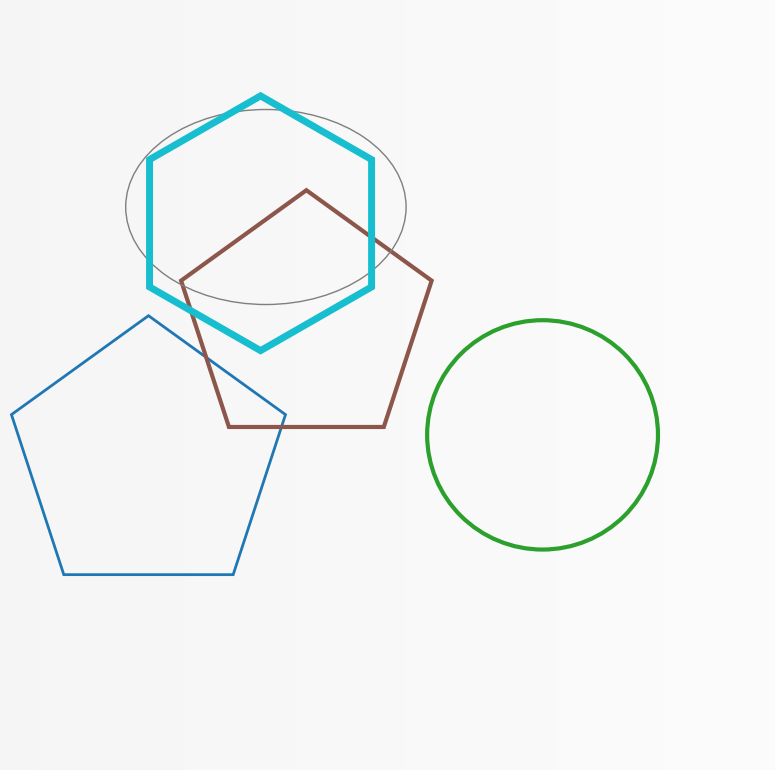[{"shape": "pentagon", "thickness": 1, "radius": 0.93, "center": [0.192, 0.404]}, {"shape": "circle", "thickness": 1.5, "radius": 0.74, "center": [0.7, 0.435]}, {"shape": "pentagon", "thickness": 1.5, "radius": 0.85, "center": [0.395, 0.583]}, {"shape": "oval", "thickness": 0.5, "radius": 0.9, "center": [0.343, 0.731]}, {"shape": "hexagon", "thickness": 2.5, "radius": 0.83, "center": [0.336, 0.71]}]